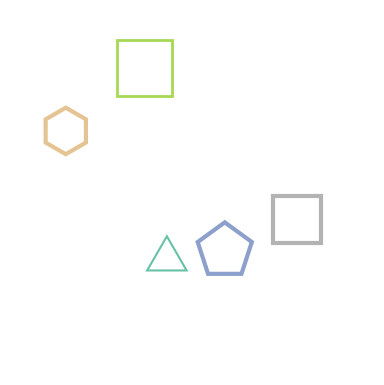[{"shape": "triangle", "thickness": 1.5, "radius": 0.3, "center": [0.433, 0.327]}, {"shape": "pentagon", "thickness": 3, "radius": 0.37, "center": [0.584, 0.349]}, {"shape": "square", "thickness": 2, "radius": 0.36, "center": [0.375, 0.824]}, {"shape": "hexagon", "thickness": 3, "radius": 0.3, "center": [0.171, 0.66]}, {"shape": "square", "thickness": 3, "radius": 0.31, "center": [0.771, 0.43]}]